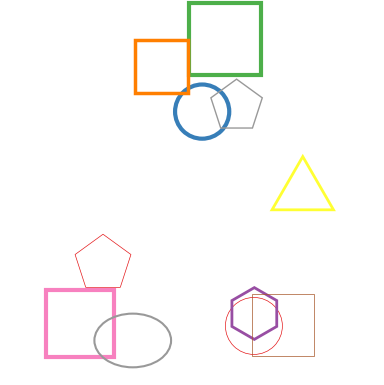[{"shape": "pentagon", "thickness": 0.5, "radius": 0.38, "center": [0.268, 0.315]}, {"shape": "circle", "thickness": 0.5, "radius": 0.37, "center": [0.659, 0.153]}, {"shape": "circle", "thickness": 3, "radius": 0.35, "center": [0.525, 0.71]}, {"shape": "square", "thickness": 3, "radius": 0.47, "center": [0.584, 0.898]}, {"shape": "hexagon", "thickness": 2, "radius": 0.34, "center": [0.661, 0.186]}, {"shape": "square", "thickness": 2.5, "radius": 0.34, "center": [0.42, 0.828]}, {"shape": "triangle", "thickness": 2, "radius": 0.46, "center": [0.786, 0.501]}, {"shape": "square", "thickness": 0.5, "radius": 0.4, "center": [0.735, 0.155]}, {"shape": "square", "thickness": 3, "radius": 0.44, "center": [0.207, 0.159]}, {"shape": "pentagon", "thickness": 1, "radius": 0.35, "center": [0.614, 0.724]}, {"shape": "oval", "thickness": 1.5, "radius": 0.5, "center": [0.345, 0.116]}]